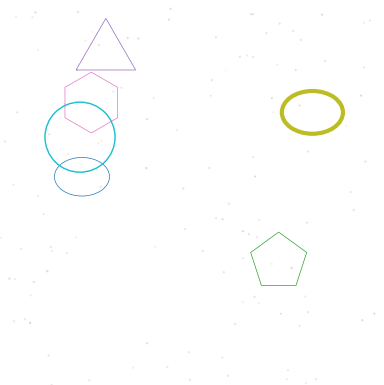[{"shape": "oval", "thickness": 0.5, "radius": 0.36, "center": [0.213, 0.541]}, {"shape": "pentagon", "thickness": 0.5, "radius": 0.38, "center": [0.724, 0.321]}, {"shape": "triangle", "thickness": 0.5, "radius": 0.45, "center": [0.275, 0.863]}, {"shape": "hexagon", "thickness": 0.5, "radius": 0.39, "center": [0.237, 0.734]}, {"shape": "oval", "thickness": 3, "radius": 0.4, "center": [0.811, 0.708]}, {"shape": "circle", "thickness": 1, "radius": 0.45, "center": [0.208, 0.644]}]